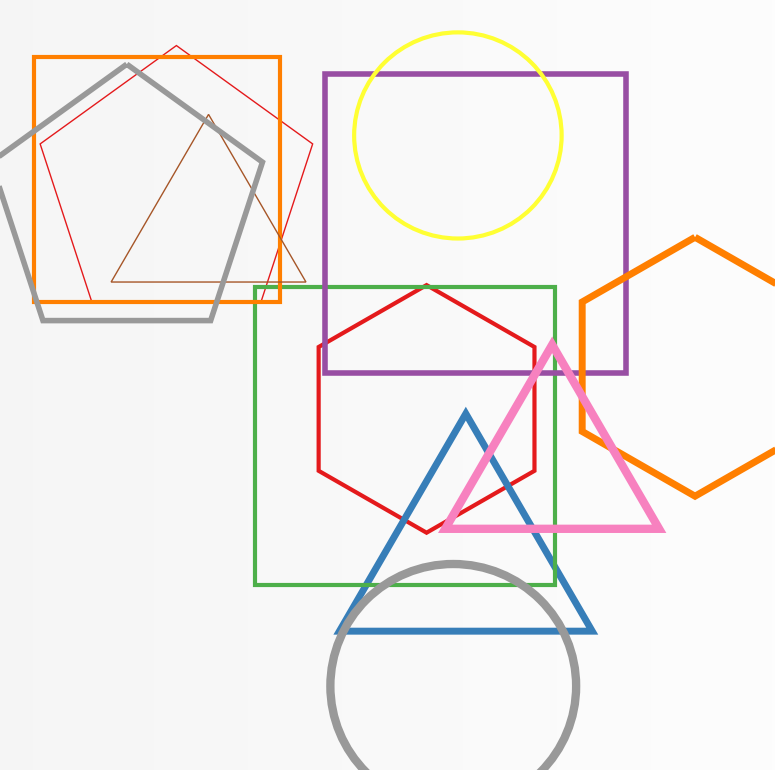[{"shape": "hexagon", "thickness": 1.5, "radius": 0.8, "center": [0.55, 0.469]}, {"shape": "pentagon", "thickness": 0.5, "radius": 0.92, "center": [0.228, 0.756]}, {"shape": "triangle", "thickness": 2.5, "radius": 0.94, "center": [0.601, 0.274]}, {"shape": "square", "thickness": 1.5, "radius": 0.97, "center": [0.522, 0.434]}, {"shape": "square", "thickness": 2, "radius": 0.97, "center": [0.613, 0.71]}, {"shape": "hexagon", "thickness": 2.5, "radius": 0.84, "center": [0.897, 0.524]}, {"shape": "square", "thickness": 1.5, "radius": 0.79, "center": [0.203, 0.767]}, {"shape": "circle", "thickness": 1.5, "radius": 0.67, "center": [0.591, 0.824]}, {"shape": "triangle", "thickness": 0.5, "radius": 0.73, "center": [0.269, 0.706]}, {"shape": "triangle", "thickness": 3, "radius": 0.8, "center": [0.712, 0.393]}, {"shape": "circle", "thickness": 3, "radius": 0.79, "center": [0.585, 0.109]}, {"shape": "pentagon", "thickness": 2, "radius": 0.92, "center": [0.164, 0.733]}]